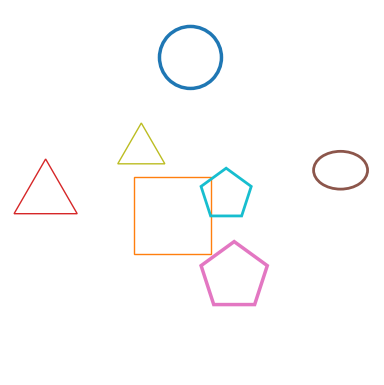[{"shape": "circle", "thickness": 2.5, "radius": 0.4, "center": [0.495, 0.851]}, {"shape": "square", "thickness": 1, "radius": 0.5, "center": [0.448, 0.44]}, {"shape": "triangle", "thickness": 1, "radius": 0.47, "center": [0.119, 0.492]}, {"shape": "oval", "thickness": 2, "radius": 0.35, "center": [0.885, 0.558]}, {"shape": "pentagon", "thickness": 2.5, "radius": 0.45, "center": [0.608, 0.282]}, {"shape": "triangle", "thickness": 1, "radius": 0.35, "center": [0.367, 0.61]}, {"shape": "pentagon", "thickness": 2, "radius": 0.34, "center": [0.587, 0.495]}]